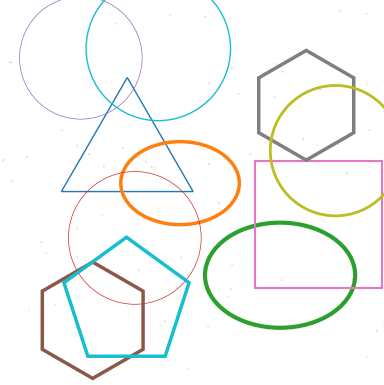[{"shape": "triangle", "thickness": 1, "radius": 0.99, "center": [0.331, 0.601]}, {"shape": "oval", "thickness": 2.5, "radius": 0.77, "center": [0.468, 0.524]}, {"shape": "oval", "thickness": 3, "radius": 0.98, "center": [0.727, 0.285]}, {"shape": "circle", "thickness": 0.5, "radius": 0.86, "center": [0.35, 0.382]}, {"shape": "circle", "thickness": 0.5, "radius": 0.8, "center": [0.21, 0.85]}, {"shape": "hexagon", "thickness": 2.5, "radius": 0.76, "center": [0.241, 0.168]}, {"shape": "square", "thickness": 1.5, "radius": 0.82, "center": [0.827, 0.417]}, {"shape": "hexagon", "thickness": 2.5, "radius": 0.71, "center": [0.795, 0.727]}, {"shape": "circle", "thickness": 2, "radius": 0.85, "center": [0.871, 0.609]}, {"shape": "circle", "thickness": 1, "radius": 0.94, "center": [0.411, 0.874]}, {"shape": "pentagon", "thickness": 2.5, "radius": 0.85, "center": [0.329, 0.213]}]